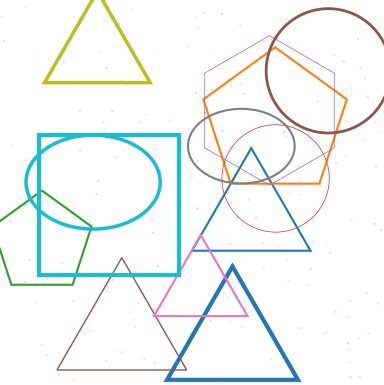[{"shape": "triangle", "thickness": 1.5, "radius": 0.89, "center": [0.653, 0.438]}, {"shape": "triangle", "thickness": 3, "radius": 0.98, "center": [0.604, 0.112]}, {"shape": "pentagon", "thickness": 1.5, "radius": 0.98, "center": [0.715, 0.681]}, {"shape": "pentagon", "thickness": 1.5, "radius": 0.68, "center": [0.109, 0.37]}, {"shape": "circle", "thickness": 0.5, "radius": 0.7, "center": [0.716, 0.537]}, {"shape": "hexagon", "thickness": 0.5, "radius": 0.97, "center": [0.7, 0.713]}, {"shape": "circle", "thickness": 2, "radius": 0.81, "center": [0.853, 0.816]}, {"shape": "triangle", "thickness": 1, "radius": 0.97, "center": [0.316, 0.136]}, {"shape": "triangle", "thickness": 1.5, "radius": 0.7, "center": [0.521, 0.249]}, {"shape": "oval", "thickness": 1.5, "radius": 0.69, "center": [0.627, 0.62]}, {"shape": "triangle", "thickness": 2.5, "radius": 0.79, "center": [0.253, 0.865]}, {"shape": "oval", "thickness": 2.5, "radius": 0.87, "center": [0.242, 0.527]}, {"shape": "square", "thickness": 3, "radius": 0.91, "center": [0.282, 0.468]}]